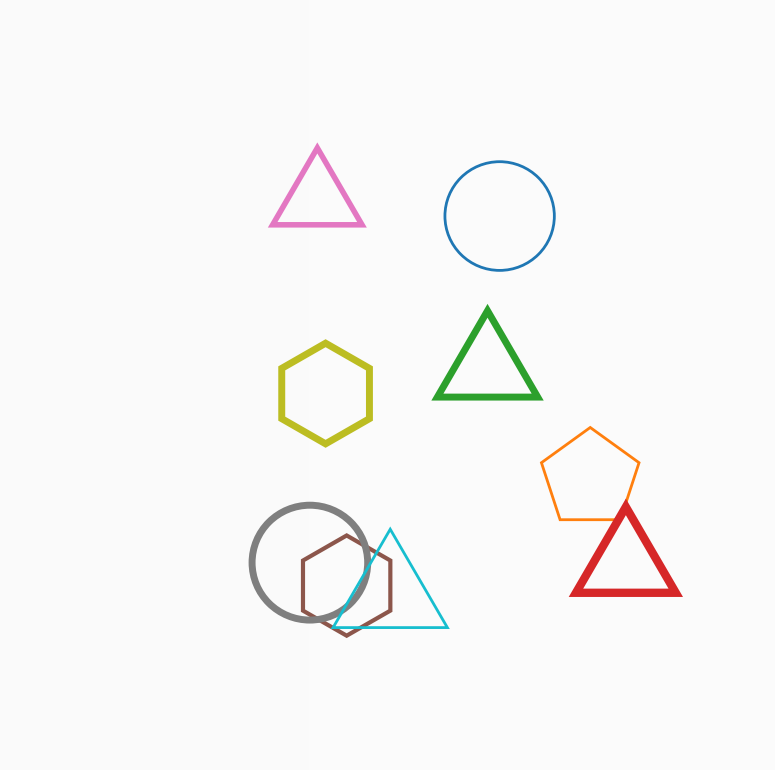[{"shape": "circle", "thickness": 1, "radius": 0.35, "center": [0.645, 0.719]}, {"shape": "pentagon", "thickness": 1, "radius": 0.33, "center": [0.762, 0.379]}, {"shape": "triangle", "thickness": 2.5, "radius": 0.37, "center": [0.629, 0.522]}, {"shape": "triangle", "thickness": 3, "radius": 0.37, "center": [0.808, 0.267]}, {"shape": "hexagon", "thickness": 1.5, "radius": 0.33, "center": [0.447, 0.24]}, {"shape": "triangle", "thickness": 2, "radius": 0.33, "center": [0.409, 0.741]}, {"shape": "circle", "thickness": 2.5, "radius": 0.37, "center": [0.4, 0.269]}, {"shape": "hexagon", "thickness": 2.5, "radius": 0.33, "center": [0.42, 0.489]}, {"shape": "triangle", "thickness": 1, "radius": 0.43, "center": [0.504, 0.228]}]